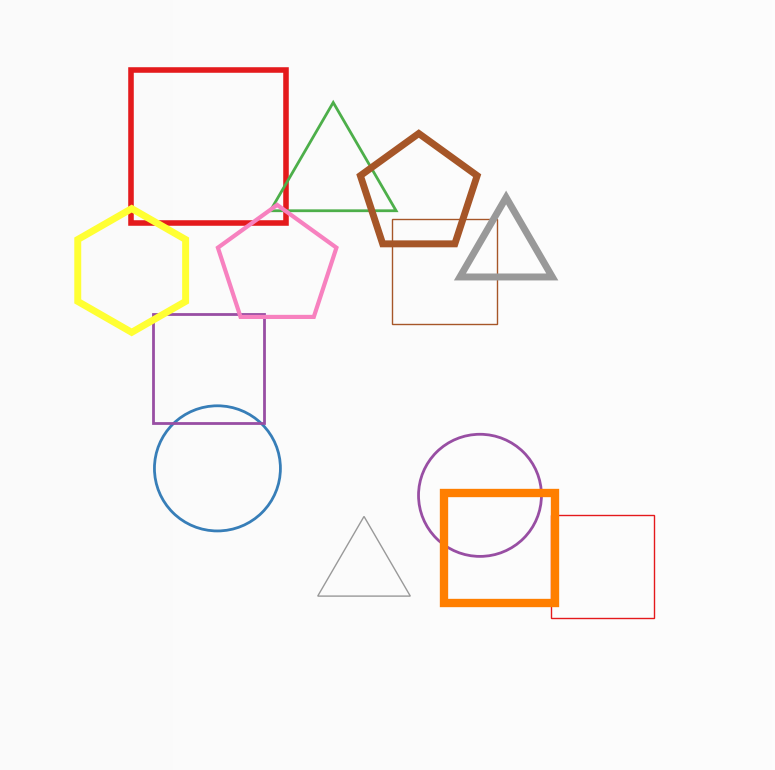[{"shape": "square", "thickness": 0.5, "radius": 0.33, "center": [0.778, 0.265]}, {"shape": "square", "thickness": 2, "radius": 0.5, "center": [0.269, 0.81]}, {"shape": "circle", "thickness": 1, "radius": 0.41, "center": [0.281, 0.392]}, {"shape": "triangle", "thickness": 1, "radius": 0.47, "center": [0.43, 0.773]}, {"shape": "circle", "thickness": 1, "radius": 0.4, "center": [0.619, 0.357]}, {"shape": "square", "thickness": 1, "radius": 0.36, "center": [0.269, 0.521]}, {"shape": "square", "thickness": 3, "radius": 0.36, "center": [0.644, 0.288]}, {"shape": "hexagon", "thickness": 2.5, "radius": 0.4, "center": [0.17, 0.649]}, {"shape": "pentagon", "thickness": 2.5, "radius": 0.4, "center": [0.54, 0.747]}, {"shape": "square", "thickness": 0.5, "radius": 0.34, "center": [0.574, 0.648]}, {"shape": "pentagon", "thickness": 1.5, "radius": 0.4, "center": [0.358, 0.653]}, {"shape": "triangle", "thickness": 2.5, "radius": 0.34, "center": [0.653, 0.675]}, {"shape": "triangle", "thickness": 0.5, "radius": 0.34, "center": [0.47, 0.26]}]